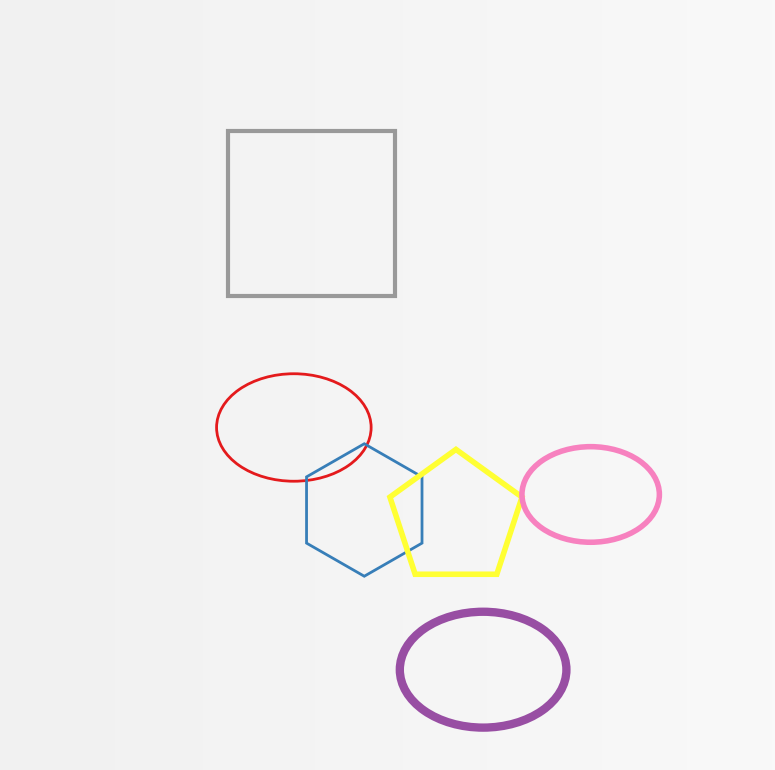[{"shape": "oval", "thickness": 1, "radius": 0.5, "center": [0.379, 0.445]}, {"shape": "hexagon", "thickness": 1, "radius": 0.43, "center": [0.47, 0.338]}, {"shape": "oval", "thickness": 3, "radius": 0.54, "center": [0.623, 0.13]}, {"shape": "pentagon", "thickness": 2, "radius": 0.45, "center": [0.588, 0.327]}, {"shape": "oval", "thickness": 2, "radius": 0.44, "center": [0.762, 0.358]}, {"shape": "square", "thickness": 1.5, "radius": 0.54, "center": [0.402, 0.722]}]